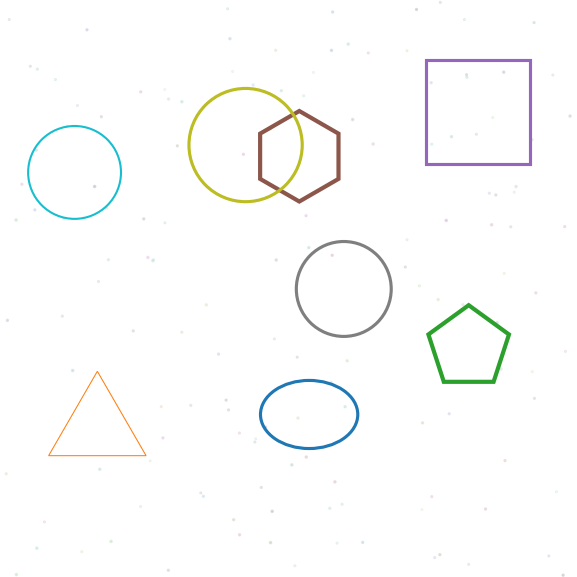[{"shape": "oval", "thickness": 1.5, "radius": 0.42, "center": [0.535, 0.281]}, {"shape": "triangle", "thickness": 0.5, "radius": 0.49, "center": [0.169, 0.259]}, {"shape": "pentagon", "thickness": 2, "radius": 0.37, "center": [0.812, 0.397]}, {"shape": "square", "thickness": 1.5, "radius": 0.45, "center": [0.828, 0.805]}, {"shape": "hexagon", "thickness": 2, "radius": 0.39, "center": [0.518, 0.729]}, {"shape": "circle", "thickness": 1.5, "radius": 0.41, "center": [0.595, 0.499]}, {"shape": "circle", "thickness": 1.5, "radius": 0.49, "center": [0.425, 0.748]}, {"shape": "circle", "thickness": 1, "radius": 0.4, "center": [0.129, 0.701]}]